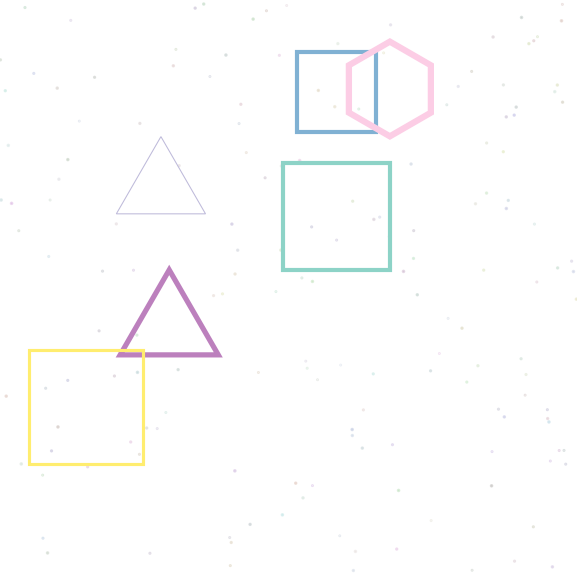[{"shape": "square", "thickness": 2, "radius": 0.46, "center": [0.583, 0.624]}, {"shape": "triangle", "thickness": 0.5, "radius": 0.45, "center": [0.279, 0.673]}, {"shape": "square", "thickness": 2, "radius": 0.35, "center": [0.583, 0.84]}, {"shape": "hexagon", "thickness": 3, "radius": 0.41, "center": [0.675, 0.845]}, {"shape": "triangle", "thickness": 2.5, "radius": 0.49, "center": [0.293, 0.434]}, {"shape": "square", "thickness": 1.5, "radius": 0.49, "center": [0.148, 0.295]}]